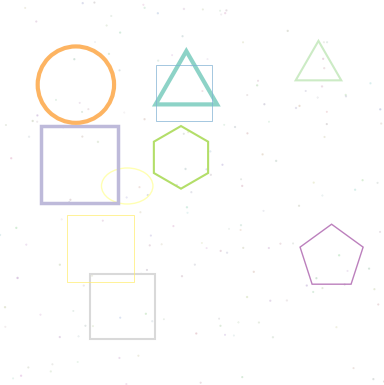[{"shape": "triangle", "thickness": 3, "radius": 0.46, "center": [0.484, 0.775]}, {"shape": "oval", "thickness": 1, "radius": 0.33, "center": [0.33, 0.517]}, {"shape": "square", "thickness": 2.5, "radius": 0.5, "center": [0.206, 0.573]}, {"shape": "square", "thickness": 0.5, "radius": 0.36, "center": [0.478, 0.759]}, {"shape": "circle", "thickness": 3, "radius": 0.5, "center": [0.197, 0.78]}, {"shape": "hexagon", "thickness": 1.5, "radius": 0.41, "center": [0.47, 0.591]}, {"shape": "square", "thickness": 1.5, "radius": 0.42, "center": [0.318, 0.204]}, {"shape": "pentagon", "thickness": 1, "radius": 0.43, "center": [0.861, 0.331]}, {"shape": "triangle", "thickness": 1.5, "radius": 0.34, "center": [0.827, 0.825]}, {"shape": "square", "thickness": 0.5, "radius": 0.44, "center": [0.261, 0.354]}]